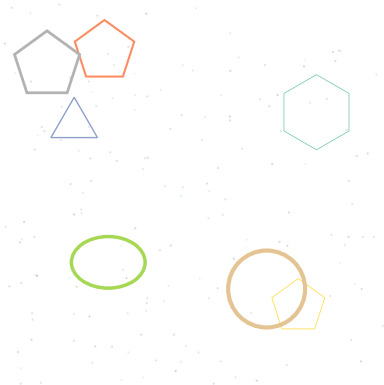[{"shape": "hexagon", "thickness": 0.5, "radius": 0.49, "center": [0.822, 0.709]}, {"shape": "pentagon", "thickness": 1.5, "radius": 0.41, "center": [0.271, 0.867]}, {"shape": "triangle", "thickness": 1, "radius": 0.35, "center": [0.193, 0.678]}, {"shape": "oval", "thickness": 2.5, "radius": 0.48, "center": [0.281, 0.319]}, {"shape": "pentagon", "thickness": 0.5, "radius": 0.36, "center": [0.775, 0.204]}, {"shape": "circle", "thickness": 3, "radius": 0.5, "center": [0.693, 0.249]}, {"shape": "pentagon", "thickness": 2, "radius": 0.44, "center": [0.122, 0.831]}]